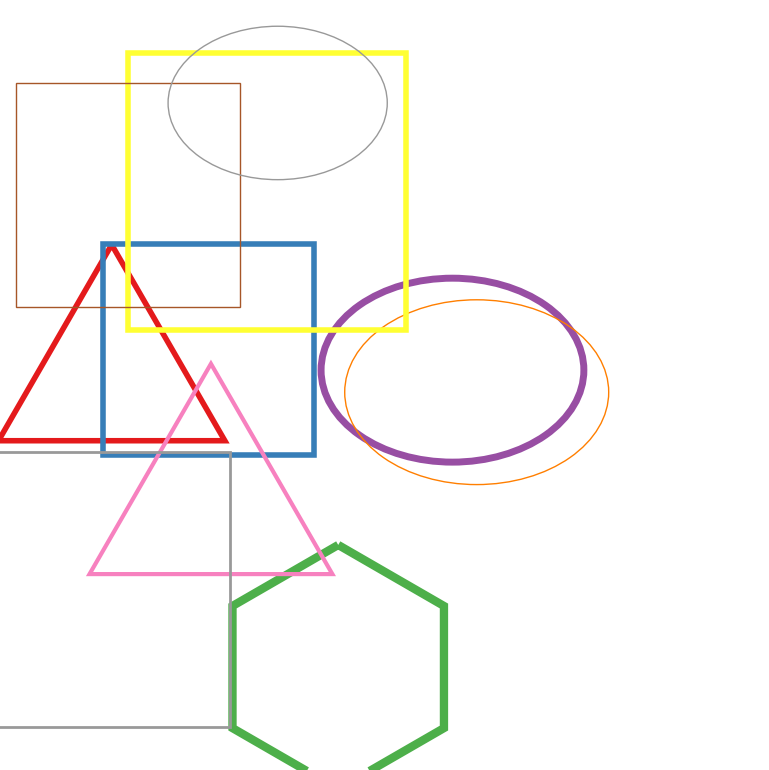[{"shape": "triangle", "thickness": 2, "radius": 0.85, "center": [0.145, 0.512]}, {"shape": "square", "thickness": 2, "radius": 0.69, "center": [0.27, 0.546]}, {"shape": "hexagon", "thickness": 3, "radius": 0.79, "center": [0.439, 0.134]}, {"shape": "oval", "thickness": 2.5, "radius": 0.85, "center": [0.588, 0.519]}, {"shape": "oval", "thickness": 0.5, "radius": 0.86, "center": [0.619, 0.491]}, {"shape": "square", "thickness": 2, "radius": 0.9, "center": [0.347, 0.752]}, {"shape": "square", "thickness": 0.5, "radius": 0.73, "center": [0.166, 0.747]}, {"shape": "triangle", "thickness": 1.5, "radius": 0.91, "center": [0.274, 0.345]}, {"shape": "oval", "thickness": 0.5, "radius": 0.71, "center": [0.361, 0.866]}, {"shape": "square", "thickness": 1, "radius": 0.89, "center": [0.12, 0.234]}]